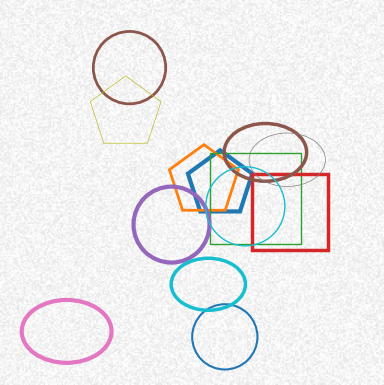[{"shape": "pentagon", "thickness": 3, "radius": 0.44, "center": [0.572, 0.522]}, {"shape": "circle", "thickness": 1.5, "radius": 0.42, "center": [0.584, 0.125]}, {"shape": "pentagon", "thickness": 2, "radius": 0.47, "center": [0.53, 0.53]}, {"shape": "square", "thickness": 1, "radius": 0.59, "center": [0.664, 0.484]}, {"shape": "square", "thickness": 2.5, "radius": 0.49, "center": [0.753, 0.449]}, {"shape": "circle", "thickness": 3, "radius": 0.49, "center": [0.445, 0.417]}, {"shape": "oval", "thickness": 2.5, "radius": 0.54, "center": [0.689, 0.604]}, {"shape": "circle", "thickness": 2, "radius": 0.47, "center": [0.336, 0.824]}, {"shape": "oval", "thickness": 3, "radius": 0.58, "center": [0.173, 0.139]}, {"shape": "oval", "thickness": 0.5, "radius": 0.5, "center": [0.746, 0.585]}, {"shape": "pentagon", "thickness": 0.5, "radius": 0.48, "center": [0.326, 0.706]}, {"shape": "circle", "thickness": 1, "radius": 0.51, "center": [0.637, 0.464]}, {"shape": "oval", "thickness": 2.5, "radius": 0.48, "center": [0.541, 0.262]}]